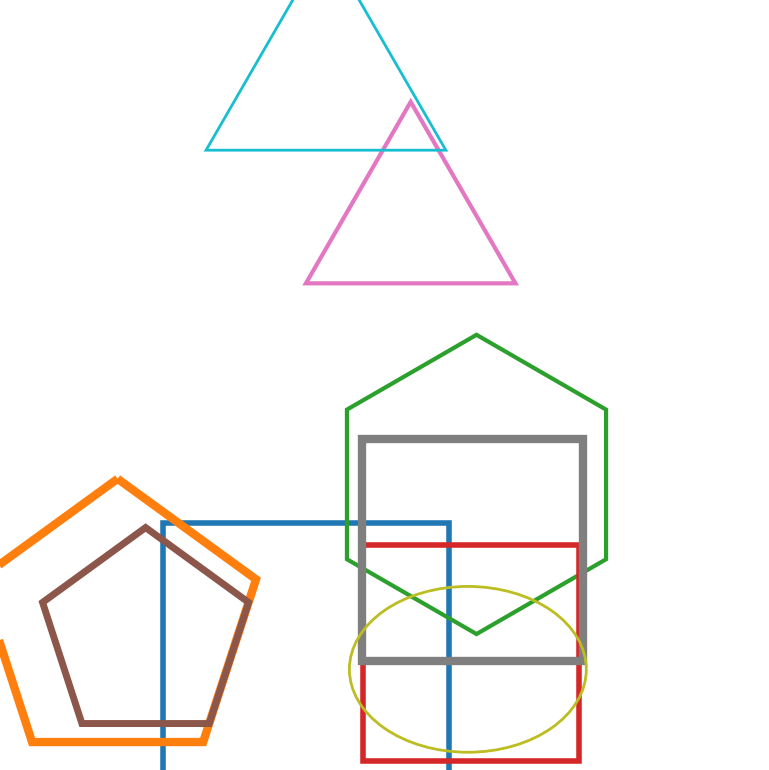[{"shape": "square", "thickness": 2, "radius": 0.93, "center": [0.397, 0.135]}, {"shape": "pentagon", "thickness": 3, "radius": 0.94, "center": [0.153, 0.189]}, {"shape": "hexagon", "thickness": 1.5, "radius": 0.97, "center": [0.619, 0.371]}, {"shape": "square", "thickness": 2, "radius": 0.7, "center": [0.612, 0.151]}, {"shape": "pentagon", "thickness": 2.5, "radius": 0.7, "center": [0.189, 0.174]}, {"shape": "triangle", "thickness": 1.5, "radius": 0.79, "center": [0.533, 0.711]}, {"shape": "square", "thickness": 3, "radius": 0.72, "center": [0.614, 0.286]}, {"shape": "oval", "thickness": 1, "radius": 0.77, "center": [0.608, 0.131]}, {"shape": "triangle", "thickness": 1, "radius": 0.9, "center": [0.423, 0.895]}]